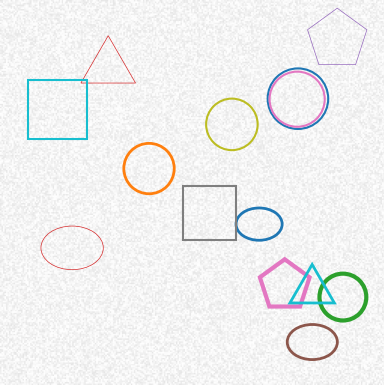[{"shape": "oval", "thickness": 2, "radius": 0.3, "center": [0.673, 0.418]}, {"shape": "circle", "thickness": 1.5, "radius": 0.39, "center": [0.774, 0.744]}, {"shape": "circle", "thickness": 2, "radius": 0.33, "center": [0.387, 0.562]}, {"shape": "circle", "thickness": 3, "radius": 0.3, "center": [0.891, 0.228]}, {"shape": "triangle", "thickness": 0.5, "radius": 0.41, "center": [0.281, 0.825]}, {"shape": "oval", "thickness": 0.5, "radius": 0.4, "center": [0.187, 0.356]}, {"shape": "pentagon", "thickness": 0.5, "radius": 0.41, "center": [0.876, 0.898]}, {"shape": "oval", "thickness": 2, "radius": 0.33, "center": [0.811, 0.112]}, {"shape": "circle", "thickness": 1.5, "radius": 0.36, "center": [0.772, 0.742]}, {"shape": "pentagon", "thickness": 3, "radius": 0.34, "center": [0.74, 0.259]}, {"shape": "square", "thickness": 1.5, "radius": 0.35, "center": [0.544, 0.447]}, {"shape": "circle", "thickness": 1.5, "radius": 0.33, "center": [0.602, 0.677]}, {"shape": "square", "thickness": 1.5, "radius": 0.38, "center": [0.15, 0.716]}, {"shape": "triangle", "thickness": 2, "radius": 0.33, "center": [0.811, 0.246]}]